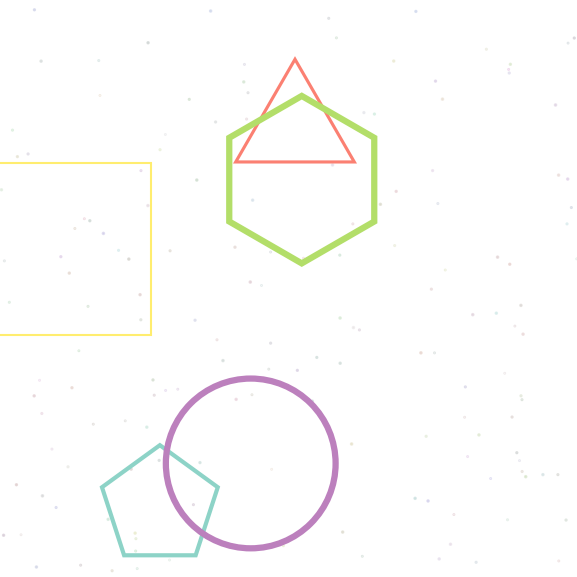[{"shape": "pentagon", "thickness": 2, "radius": 0.53, "center": [0.277, 0.123]}, {"shape": "triangle", "thickness": 1.5, "radius": 0.59, "center": [0.511, 0.778]}, {"shape": "hexagon", "thickness": 3, "radius": 0.72, "center": [0.523, 0.688]}, {"shape": "circle", "thickness": 3, "radius": 0.73, "center": [0.434, 0.197]}, {"shape": "square", "thickness": 1, "radius": 0.75, "center": [0.112, 0.568]}]